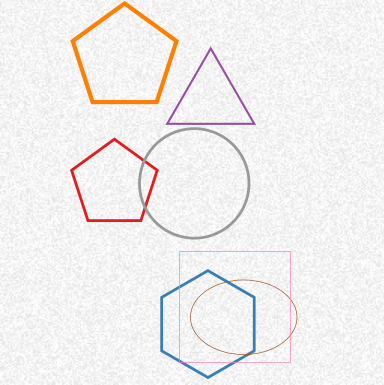[{"shape": "pentagon", "thickness": 2, "radius": 0.58, "center": [0.297, 0.522]}, {"shape": "hexagon", "thickness": 2, "radius": 0.69, "center": [0.54, 0.158]}, {"shape": "triangle", "thickness": 1.5, "radius": 0.65, "center": [0.547, 0.744]}, {"shape": "pentagon", "thickness": 3, "radius": 0.71, "center": [0.324, 0.849]}, {"shape": "oval", "thickness": 0.5, "radius": 0.69, "center": [0.633, 0.176]}, {"shape": "square", "thickness": 0.5, "radius": 0.72, "center": [0.608, 0.204]}, {"shape": "circle", "thickness": 2, "radius": 0.71, "center": [0.505, 0.524]}]